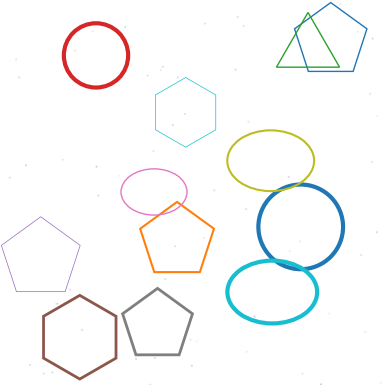[{"shape": "circle", "thickness": 3, "radius": 0.55, "center": [0.781, 0.411]}, {"shape": "pentagon", "thickness": 1, "radius": 0.49, "center": [0.859, 0.895]}, {"shape": "pentagon", "thickness": 1.5, "radius": 0.5, "center": [0.46, 0.375]}, {"shape": "triangle", "thickness": 1, "radius": 0.47, "center": [0.8, 0.873]}, {"shape": "circle", "thickness": 3, "radius": 0.42, "center": [0.249, 0.856]}, {"shape": "pentagon", "thickness": 0.5, "radius": 0.54, "center": [0.106, 0.329]}, {"shape": "hexagon", "thickness": 2, "radius": 0.54, "center": [0.207, 0.124]}, {"shape": "oval", "thickness": 1, "radius": 0.43, "center": [0.4, 0.501]}, {"shape": "pentagon", "thickness": 2, "radius": 0.48, "center": [0.409, 0.156]}, {"shape": "oval", "thickness": 1.5, "radius": 0.56, "center": [0.703, 0.583]}, {"shape": "hexagon", "thickness": 0.5, "radius": 0.45, "center": [0.482, 0.708]}, {"shape": "oval", "thickness": 3, "radius": 0.58, "center": [0.707, 0.241]}]